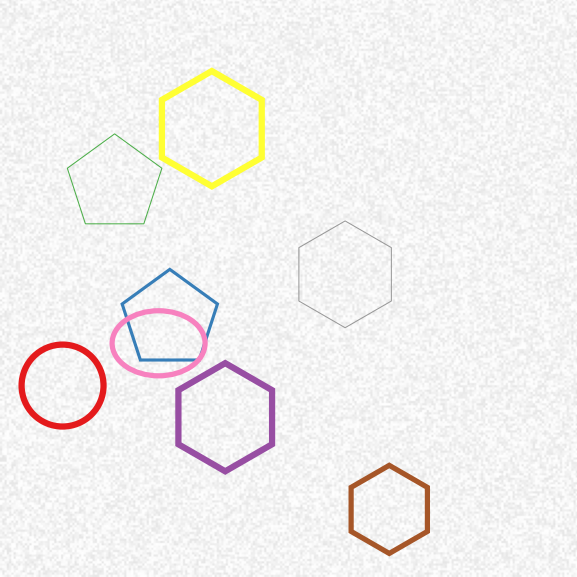[{"shape": "circle", "thickness": 3, "radius": 0.35, "center": [0.108, 0.332]}, {"shape": "pentagon", "thickness": 1.5, "radius": 0.43, "center": [0.294, 0.446]}, {"shape": "pentagon", "thickness": 0.5, "radius": 0.43, "center": [0.198, 0.681]}, {"shape": "hexagon", "thickness": 3, "radius": 0.47, "center": [0.39, 0.277]}, {"shape": "hexagon", "thickness": 3, "radius": 0.5, "center": [0.367, 0.776]}, {"shape": "hexagon", "thickness": 2.5, "radius": 0.38, "center": [0.674, 0.117]}, {"shape": "oval", "thickness": 2.5, "radius": 0.4, "center": [0.275, 0.405]}, {"shape": "hexagon", "thickness": 0.5, "radius": 0.46, "center": [0.598, 0.524]}]